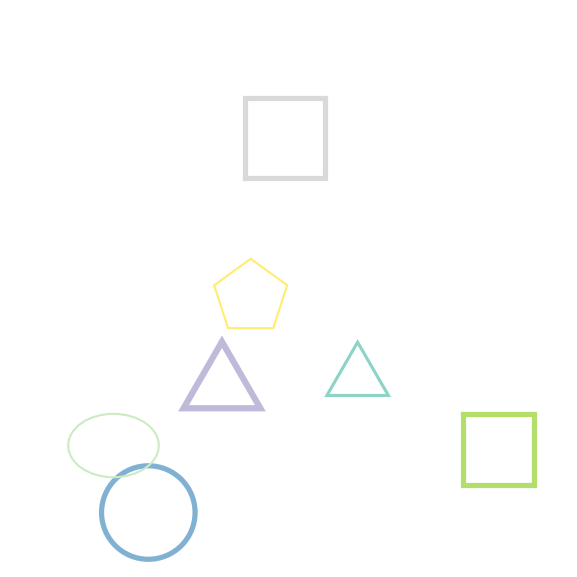[{"shape": "triangle", "thickness": 1.5, "radius": 0.31, "center": [0.619, 0.345]}, {"shape": "triangle", "thickness": 3, "radius": 0.38, "center": [0.384, 0.331]}, {"shape": "circle", "thickness": 2.5, "radius": 0.4, "center": [0.257, 0.112]}, {"shape": "square", "thickness": 2.5, "radius": 0.31, "center": [0.864, 0.221]}, {"shape": "square", "thickness": 2.5, "radius": 0.35, "center": [0.494, 0.76]}, {"shape": "oval", "thickness": 1, "radius": 0.39, "center": [0.197, 0.228]}, {"shape": "pentagon", "thickness": 1, "radius": 0.33, "center": [0.434, 0.485]}]